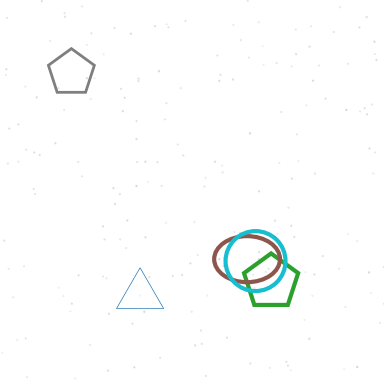[{"shape": "triangle", "thickness": 0.5, "radius": 0.35, "center": [0.364, 0.234]}, {"shape": "pentagon", "thickness": 3, "radius": 0.37, "center": [0.704, 0.268]}, {"shape": "oval", "thickness": 3, "radius": 0.43, "center": [0.642, 0.327]}, {"shape": "pentagon", "thickness": 2, "radius": 0.31, "center": [0.185, 0.811]}, {"shape": "circle", "thickness": 3, "radius": 0.39, "center": [0.664, 0.322]}]